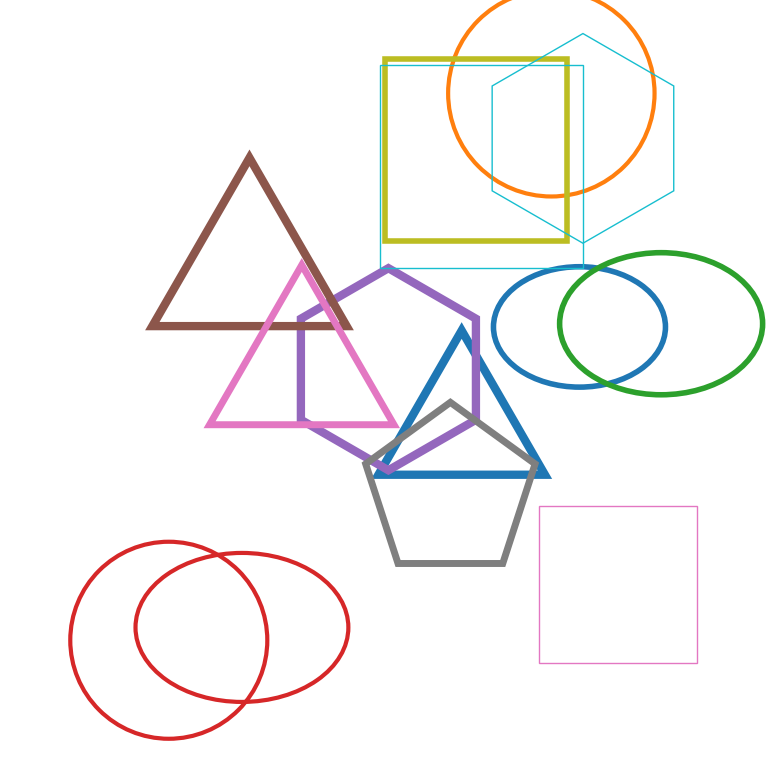[{"shape": "oval", "thickness": 2, "radius": 0.56, "center": [0.753, 0.575]}, {"shape": "triangle", "thickness": 3, "radius": 0.62, "center": [0.6, 0.446]}, {"shape": "circle", "thickness": 1.5, "radius": 0.67, "center": [0.716, 0.879]}, {"shape": "oval", "thickness": 2, "radius": 0.66, "center": [0.859, 0.58]}, {"shape": "circle", "thickness": 1.5, "radius": 0.64, "center": [0.219, 0.168]}, {"shape": "oval", "thickness": 1.5, "radius": 0.69, "center": [0.314, 0.185]}, {"shape": "hexagon", "thickness": 3, "radius": 0.66, "center": [0.504, 0.52]}, {"shape": "triangle", "thickness": 3, "radius": 0.73, "center": [0.324, 0.649]}, {"shape": "square", "thickness": 0.5, "radius": 0.51, "center": [0.802, 0.241]}, {"shape": "triangle", "thickness": 2.5, "radius": 0.69, "center": [0.392, 0.518]}, {"shape": "pentagon", "thickness": 2.5, "radius": 0.58, "center": [0.585, 0.362]}, {"shape": "square", "thickness": 2, "radius": 0.59, "center": [0.619, 0.805]}, {"shape": "square", "thickness": 0.5, "radius": 0.66, "center": [0.625, 0.784]}, {"shape": "hexagon", "thickness": 0.5, "radius": 0.68, "center": [0.757, 0.82]}]